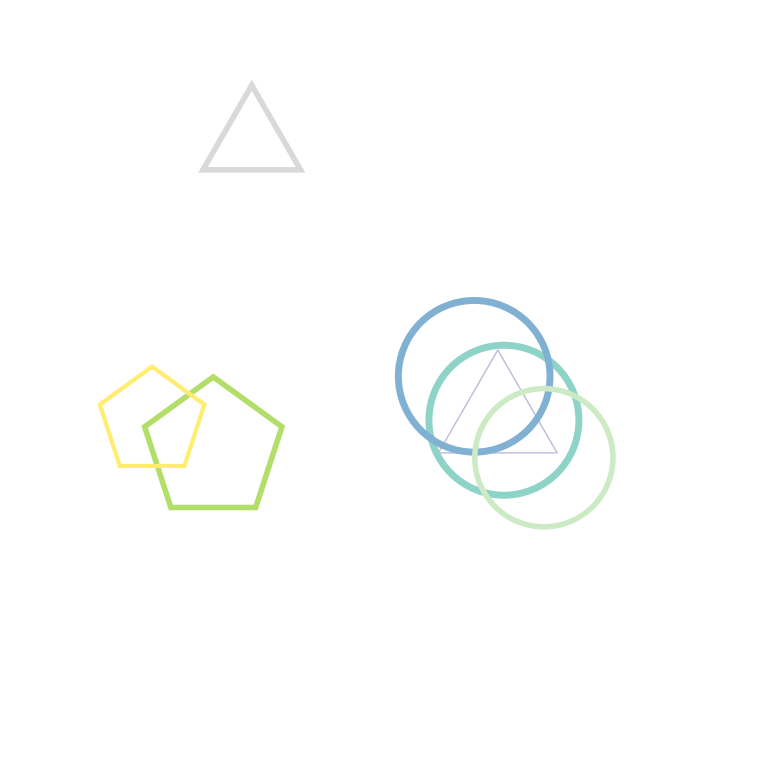[{"shape": "circle", "thickness": 2.5, "radius": 0.49, "center": [0.654, 0.454]}, {"shape": "triangle", "thickness": 0.5, "radius": 0.45, "center": [0.646, 0.456]}, {"shape": "circle", "thickness": 2.5, "radius": 0.49, "center": [0.616, 0.511]}, {"shape": "pentagon", "thickness": 2, "radius": 0.47, "center": [0.277, 0.417]}, {"shape": "triangle", "thickness": 2, "radius": 0.37, "center": [0.327, 0.816]}, {"shape": "circle", "thickness": 2, "radius": 0.45, "center": [0.706, 0.406]}, {"shape": "pentagon", "thickness": 1.5, "radius": 0.36, "center": [0.198, 0.453]}]